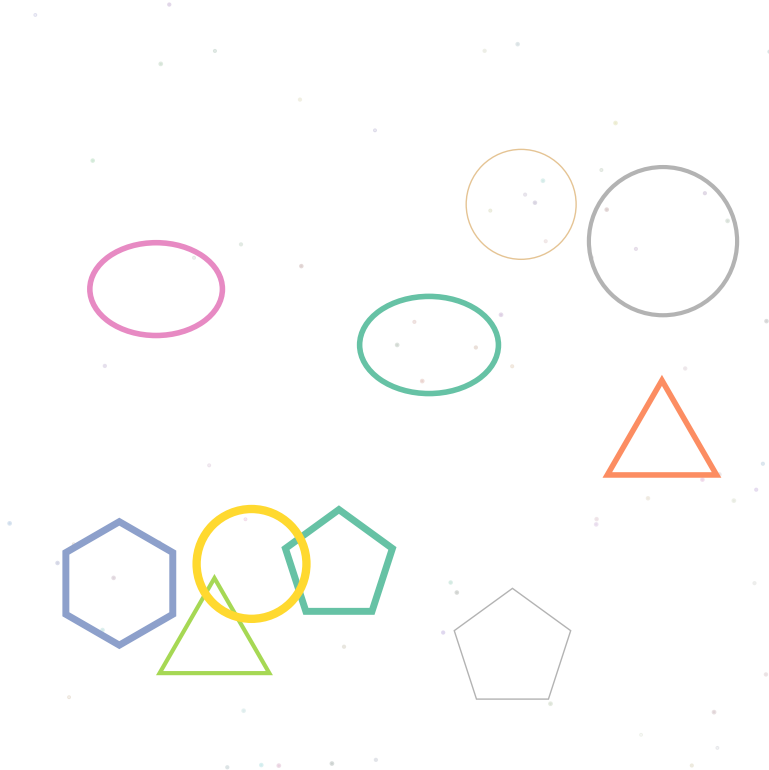[{"shape": "pentagon", "thickness": 2.5, "radius": 0.37, "center": [0.44, 0.265]}, {"shape": "oval", "thickness": 2, "radius": 0.45, "center": [0.557, 0.552]}, {"shape": "triangle", "thickness": 2, "radius": 0.41, "center": [0.86, 0.424]}, {"shape": "hexagon", "thickness": 2.5, "radius": 0.4, "center": [0.155, 0.242]}, {"shape": "oval", "thickness": 2, "radius": 0.43, "center": [0.203, 0.625]}, {"shape": "triangle", "thickness": 1.5, "radius": 0.41, "center": [0.279, 0.167]}, {"shape": "circle", "thickness": 3, "radius": 0.36, "center": [0.327, 0.268]}, {"shape": "circle", "thickness": 0.5, "radius": 0.36, "center": [0.677, 0.735]}, {"shape": "circle", "thickness": 1.5, "radius": 0.48, "center": [0.861, 0.687]}, {"shape": "pentagon", "thickness": 0.5, "radius": 0.4, "center": [0.666, 0.156]}]